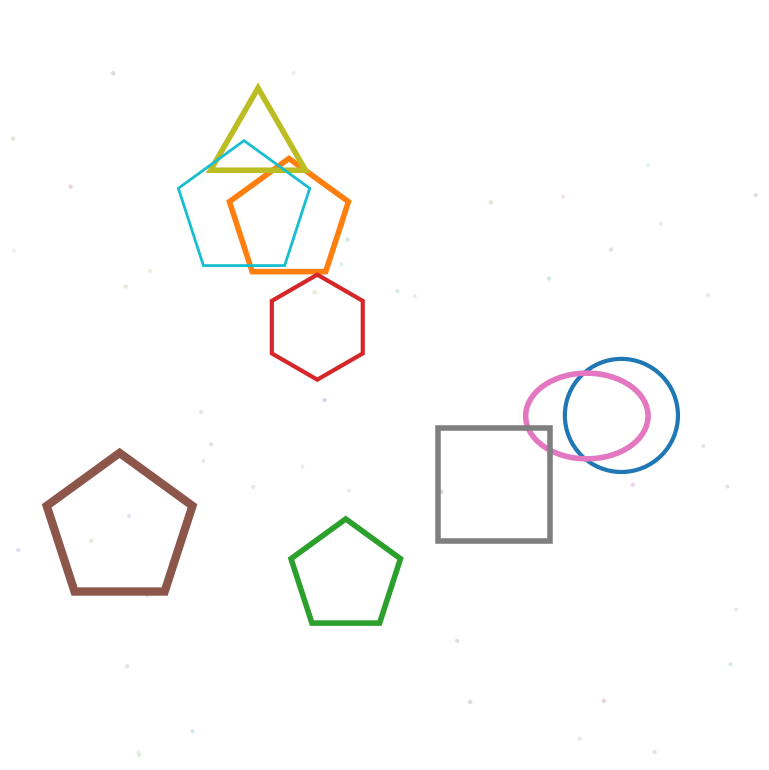[{"shape": "circle", "thickness": 1.5, "radius": 0.37, "center": [0.807, 0.46]}, {"shape": "pentagon", "thickness": 2, "radius": 0.41, "center": [0.375, 0.713]}, {"shape": "pentagon", "thickness": 2, "radius": 0.37, "center": [0.449, 0.251]}, {"shape": "hexagon", "thickness": 1.5, "radius": 0.34, "center": [0.412, 0.575]}, {"shape": "pentagon", "thickness": 3, "radius": 0.5, "center": [0.155, 0.312]}, {"shape": "oval", "thickness": 2, "radius": 0.4, "center": [0.762, 0.46]}, {"shape": "square", "thickness": 2, "radius": 0.37, "center": [0.642, 0.371]}, {"shape": "triangle", "thickness": 2, "radius": 0.36, "center": [0.335, 0.815]}, {"shape": "pentagon", "thickness": 1, "radius": 0.45, "center": [0.317, 0.728]}]